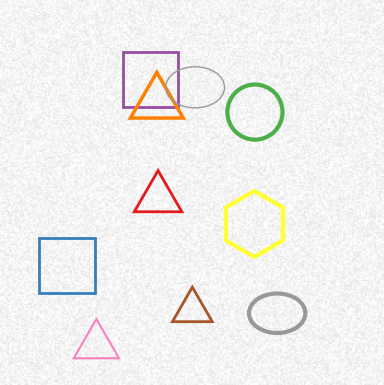[{"shape": "triangle", "thickness": 2, "radius": 0.36, "center": [0.411, 0.486]}, {"shape": "square", "thickness": 2, "radius": 0.36, "center": [0.175, 0.31]}, {"shape": "circle", "thickness": 3, "radius": 0.36, "center": [0.662, 0.709]}, {"shape": "square", "thickness": 2, "radius": 0.36, "center": [0.391, 0.794]}, {"shape": "triangle", "thickness": 2.5, "radius": 0.4, "center": [0.407, 0.733]}, {"shape": "hexagon", "thickness": 3, "radius": 0.43, "center": [0.661, 0.418]}, {"shape": "triangle", "thickness": 2, "radius": 0.3, "center": [0.5, 0.194]}, {"shape": "triangle", "thickness": 1.5, "radius": 0.34, "center": [0.25, 0.103]}, {"shape": "oval", "thickness": 3, "radius": 0.37, "center": [0.72, 0.186]}, {"shape": "oval", "thickness": 1, "radius": 0.38, "center": [0.507, 0.773]}]